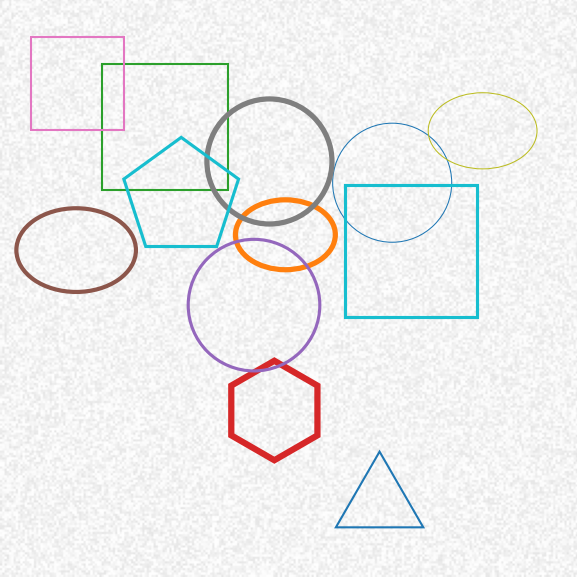[{"shape": "triangle", "thickness": 1, "radius": 0.44, "center": [0.657, 0.13]}, {"shape": "circle", "thickness": 0.5, "radius": 0.52, "center": [0.679, 0.683]}, {"shape": "oval", "thickness": 2.5, "radius": 0.43, "center": [0.494, 0.593]}, {"shape": "square", "thickness": 1, "radius": 0.55, "center": [0.286, 0.779]}, {"shape": "hexagon", "thickness": 3, "radius": 0.43, "center": [0.475, 0.288]}, {"shape": "circle", "thickness": 1.5, "radius": 0.57, "center": [0.44, 0.471]}, {"shape": "oval", "thickness": 2, "radius": 0.52, "center": [0.132, 0.566]}, {"shape": "square", "thickness": 1, "radius": 0.4, "center": [0.134, 0.855]}, {"shape": "circle", "thickness": 2.5, "radius": 0.54, "center": [0.467, 0.72]}, {"shape": "oval", "thickness": 0.5, "radius": 0.47, "center": [0.836, 0.773]}, {"shape": "pentagon", "thickness": 1.5, "radius": 0.52, "center": [0.314, 0.657]}, {"shape": "square", "thickness": 1.5, "radius": 0.57, "center": [0.711, 0.564]}]